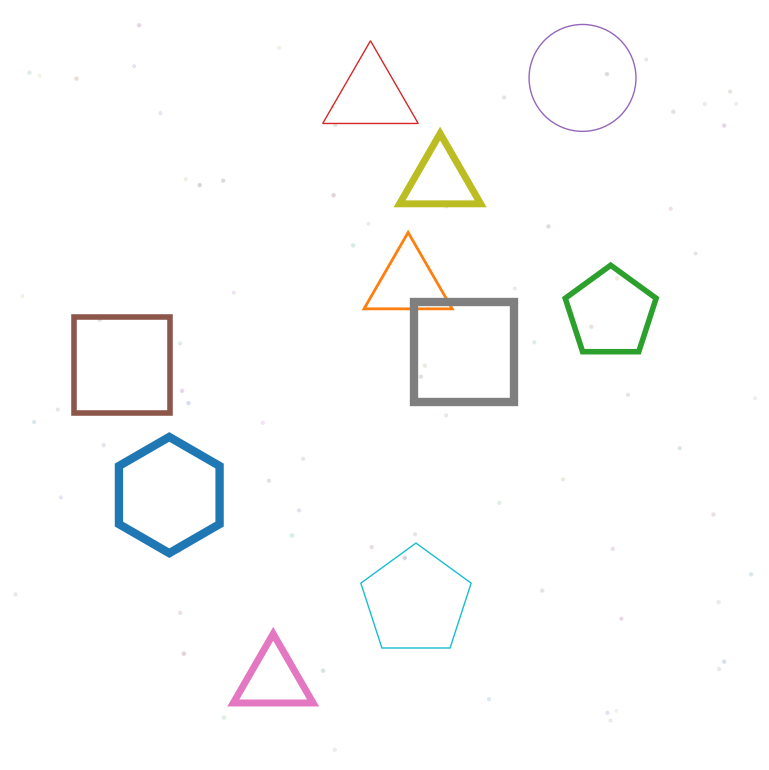[{"shape": "hexagon", "thickness": 3, "radius": 0.38, "center": [0.22, 0.357]}, {"shape": "triangle", "thickness": 1, "radius": 0.33, "center": [0.53, 0.632]}, {"shape": "pentagon", "thickness": 2, "radius": 0.31, "center": [0.793, 0.593]}, {"shape": "triangle", "thickness": 0.5, "radius": 0.36, "center": [0.481, 0.875]}, {"shape": "circle", "thickness": 0.5, "radius": 0.35, "center": [0.757, 0.899]}, {"shape": "square", "thickness": 2, "radius": 0.31, "center": [0.158, 0.526]}, {"shape": "triangle", "thickness": 2.5, "radius": 0.3, "center": [0.355, 0.117]}, {"shape": "square", "thickness": 3, "radius": 0.33, "center": [0.602, 0.543]}, {"shape": "triangle", "thickness": 2.5, "radius": 0.3, "center": [0.572, 0.766]}, {"shape": "pentagon", "thickness": 0.5, "radius": 0.38, "center": [0.54, 0.219]}]